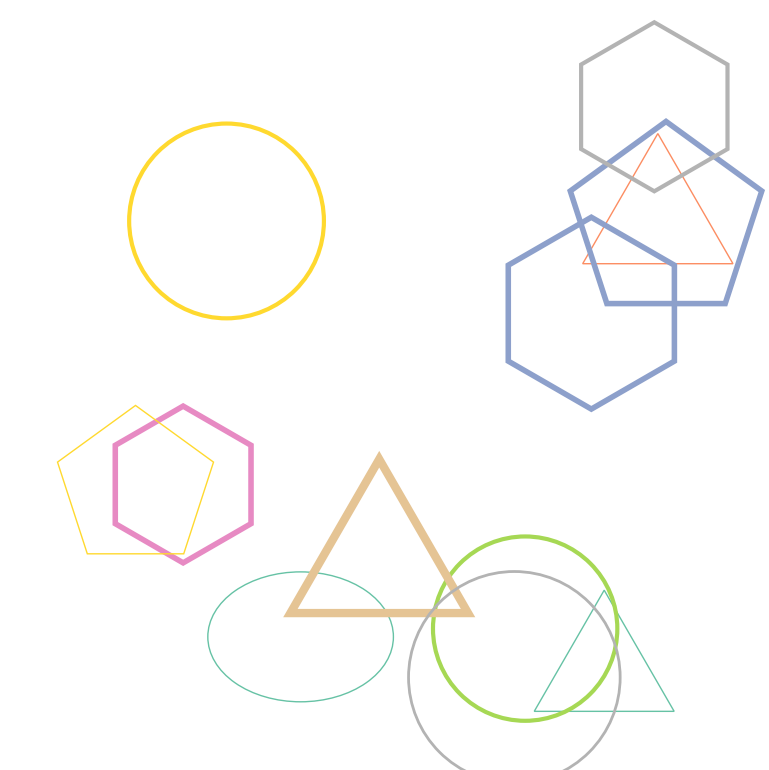[{"shape": "oval", "thickness": 0.5, "radius": 0.6, "center": [0.39, 0.173]}, {"shape": "triangle", "thickness": 0.5, "radius": 0.52, "center": [0.785, 0.129]}, {"shape": "triangle", "thickness": 0.5, "radius": 0.56, "center": [0.854, 0.714]}, {"shape": "pentagon", "thickness": 2, "radius": 0.65, "center": [0.865, 0.712]}, {"shape": "hexagon", "thickness": 2, "radius": 0.62, "center": [0.768, 0.593]}, {"shape": "hexagon", "thickness": 2, "radius": 0.51, "center": [0.238, 0.371]}, {"shape": "circle", "thickness": 1.5, "radius": 0.6, "center": [0.682, 0.184]}, {"shape": "pentagon", "thickness": 0.5, "radius": 0.53, "center": [0.176, 0.367]}, {"shape": "circle", "thickness": 1.5, "radius": 0.63, "center": [0.294, 0.713]}, {"shape": "triangle", "thickness": 3, "radius": 0.67, "center": [0.493, 0.27]}, {"shape": "circle", "thickness": 1, "radius": 0.69, "center": [0.668, 0.12]}, {"shape": "hexagon", "thickness": 1.5, "radius": 0.55, "center": [0.85, 0.861]}]